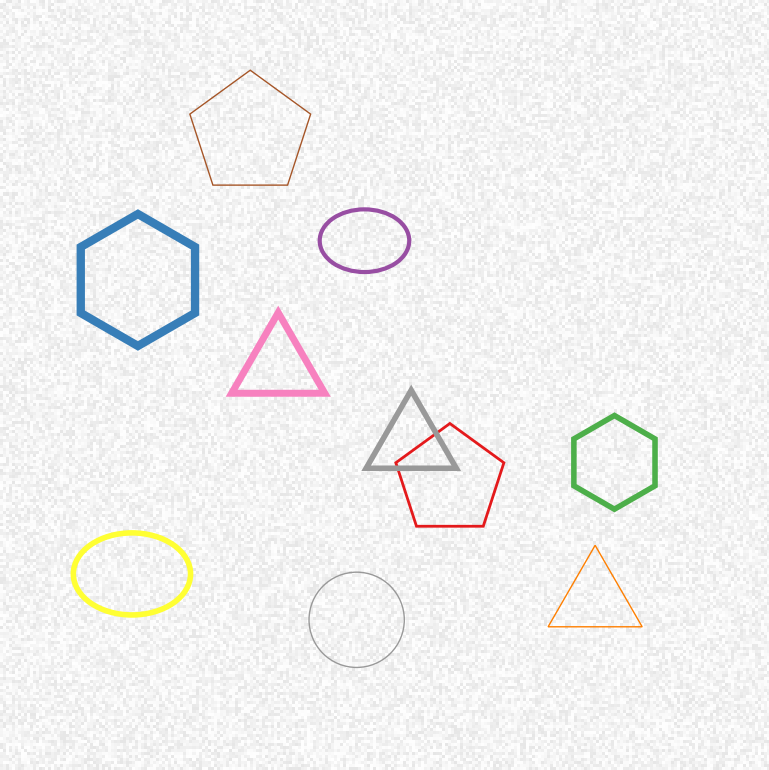[{"shape": "pentagon", "thickness": 1, "radius": 0.37, "center": [0.584, 0.376]}, {"shape": "hexagon", "thickness": 3, "radius": 0.43, "center": [0.179, 0.636]}, {"shape": "hexagon", "thickness": 2, "radius": 0.3, "center": [0.798, 0.4]}, {"shape": "oval", "thickness": 1.5, "radius": 0.29, "center": [0.473, 0.687]}, {"shape": "triangle", "thickness": 0.5, "radius": 0.35, "center": [0.773, 0.221]}, {"shape": "oval", "thickness": 2, "radius": 0.38, "center": [0.171, 0.255]}, {"shape": "pentagon", "thickness": 0.5, "radius": 0.41, "center": [0.325, 0.826]}, {"shape": "triangle", "thickness": 2.5, "radius": 0.35, "center": [0.361, 0.524]}, {"shape": "circle", "thickness": 0.5, "radius": 0.31, "center": [0.463, 0.195]}, {"shape": "triangle", "thickness": 2, "radius": 0.34, "center": [0.534, 0.426]}]